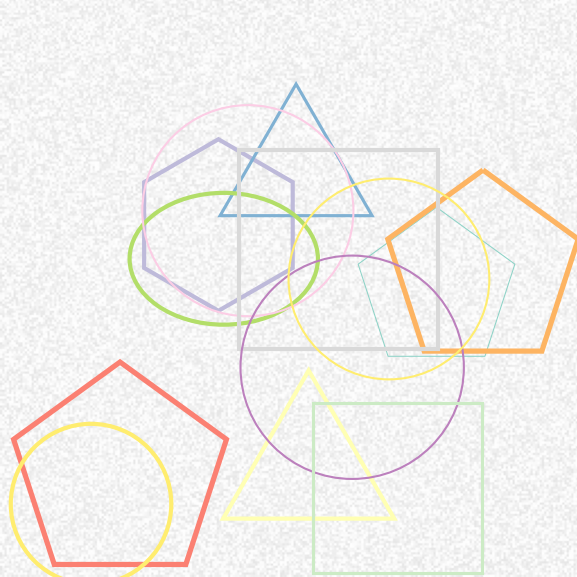[{"shape": "pentagon", "thickness": 0.5, "radius": 0.71, "center": [0.756, 0.498]}, {"shape": "triangle", "thickness": 2, "radius": 0.86, "center": [0.534, 0.187]}, {"shape": "hexagon", "thickness": 2, "radius": 0.74, "center": [0.378, 0.609]}, {"shape": "pentagon", "thickness": 2.5, "radius": 0.97, "center": [0.208, 0.178]}, {"shape": "triangle", "thickness": 1.5, "radius": 0.76, "center": [0.513, 0.702]}, {"shape": "pentagon", "thickness": 2.5, "radius": 0.87, "center": [0.836, 0.531]}, {"shape": "oval", "thickness": 2, "radius": 0.82, "center": [0.387, 0.551]}, {"shape": "circle", "thickness": 1, "radius": 0.91, "center": [0.429, 0.634]}, {"shape": "square", "thickness": 2, "radius": 0.86, "center": [0.586, 0.567]}, {"shape": "circle", "thickness": 1, "radius": 0.97, "center": [0.61, 0.363]}, {"shape": "square", "thickness": 1.5, "radius": 0.74, "center": [0.688, 0.154]}, {"shape": "circle", "thickness": 2, "radius": 0.69, "center": [0.158, 0.126]}, {"shape": "circle", "thickness": 1, "radius": 0.87, "center": [0.674, 0.516]}]